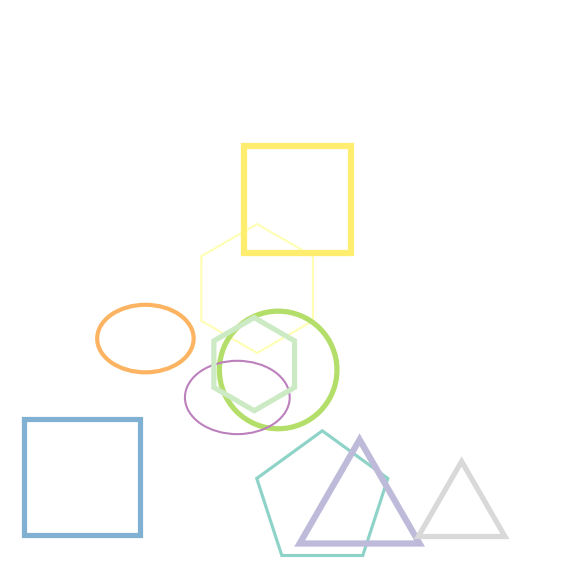[{"shape": "pentagon", "thickness": 1.5, "radius": 0.6, "center": [0.558, 0.134]}, {"shape": "hexagon", "thickness": 1, "radius": 0.56, "center": [0.445, 0.5]}, {"shape": "triangle", "thickness": 3, "radius": 0.6, "center": [0.623, 0.118]}, {"shape": "square", "thickness": 2.5, "radius": 0.5, "center": [0.142, 0.173]}, {"shape": "oval", "thickness": 2, "radius": 0.42, "center": [0.252, 0.413]}, {"shape": "circle", "thickness": 2.5, "radius": 0.51, "center": [0.482, 0.359]}, {"shape": "triangle", "thickness": 2.5, "radius": 0.43, "center": [0.799, 0.113]}, {"shape": "oval", "thickness": 1, "radius": 0.45, "center": [0.411, 0.311]}, {"shape": "hexagon", "thickness": 2.5, "radius": 0.4, "center": [0.44, 0.369]}, {"shape": "square", "thickness": 3, "radius": 0.47, "center": [0.515, 0.654]}]